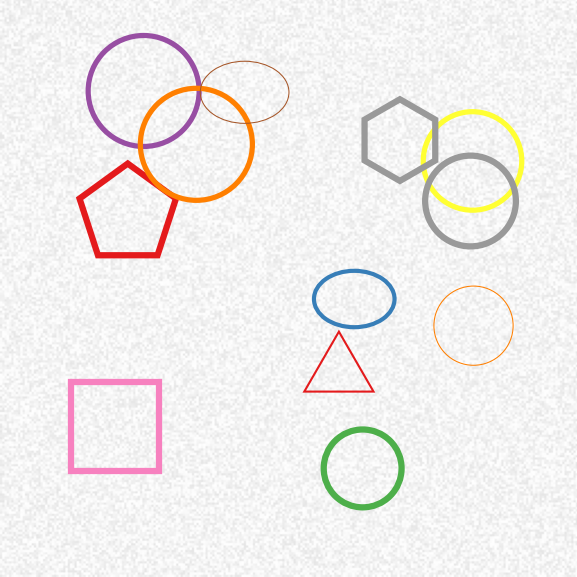[{"shape": "triangle", "thickness": 1, "radius": 0.35, "center": [0.587, 0.356]}, {"shape": "pentagon", "thickness": 3, "radius": 0.44, "center": [0.221, 0.628]}, {"shape": "oval", "thickness": 2, "radius": 0.35, "center": [0.613, 0.481]}, {"shape": "circle", "thickness": 3, "radius": 0.34, "center": [0.628, 0.188]}, {"shape": "circle", "thickness": 2.5, "radius": 0.48, "center": [0.249, 0.842]}, {"shape": "circle", "thickness": 2.5, "radius": 0.49, "center": [0.34, 0.749]}, {"shape": "circle", "thickness": 0.5, "radius": 0.34, "center": [0.82, 0.435]}, {"shape": "circle", "thickness": 2.5, "radius": 0.43, "center": [0.818, 0.72]}, {"shape": "oval", "thickness": 0.5, "radius": 0.38, "center": [0.424, 0.839]}, {"shape": "square", "thickness": 3, "radius": 0.38, "center": [0.199, 0.26]}, {"shape": "circle", "thickness": 3, "radius": 0.39, "center": [0.815, 0.651]}, {"shape": "hexagon", "thickness": 3, "radius": 0.35, "center": [0.692, 0.757]}]